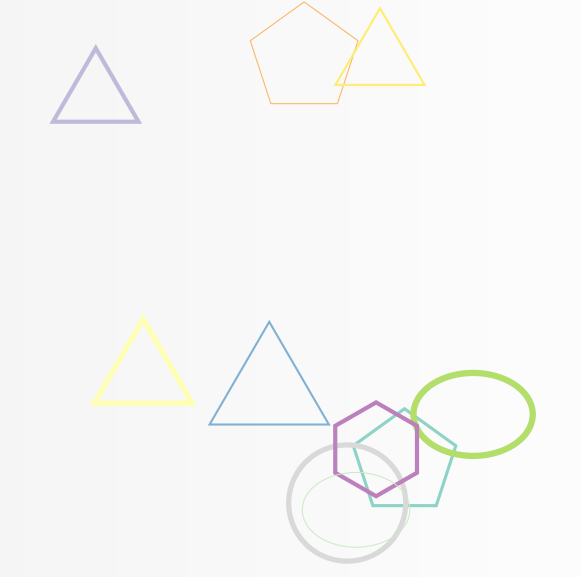[{"shape": "pentagon", "thickness": 1.5, "radius": 0.46, "center": [0.696, 0.199]}, {"shape": "triangle", "thickness": 2.5, "radius": 0.49, "center": [0.246, 0.35]}, {"shape": "triangle", "thickness": 2, "radius": 0.42, "center": [0.165, 0.831]}, {"shape": "triangle", "thickness": 1, "radius": 0.59, "center": [0.463, 0.323]}, {"shape": "pentagon", "thickness": 0.5, "radius": 0.49, "center": [0.523, 0.898]}, {"shape": "oval", "thickness": 3, "radius": 0.51, "center": [0.814, 0.282]}, {"shape": "circle", "thickness": 2.5, "radius": 0.5, "center": [0.597, 0.128]}, {"shape": "hexagon", "thickness": 2, "radius": 0.41, "center": [0.647, 0.221]}, {"shape": "oval", "thickness": 0.5, "radius": 0.46, "center": [0.613, 0.116]}, {"shape": "triangle", "thickness": 1, "radius": 0.44, "center": [0.654, 0.896]}]